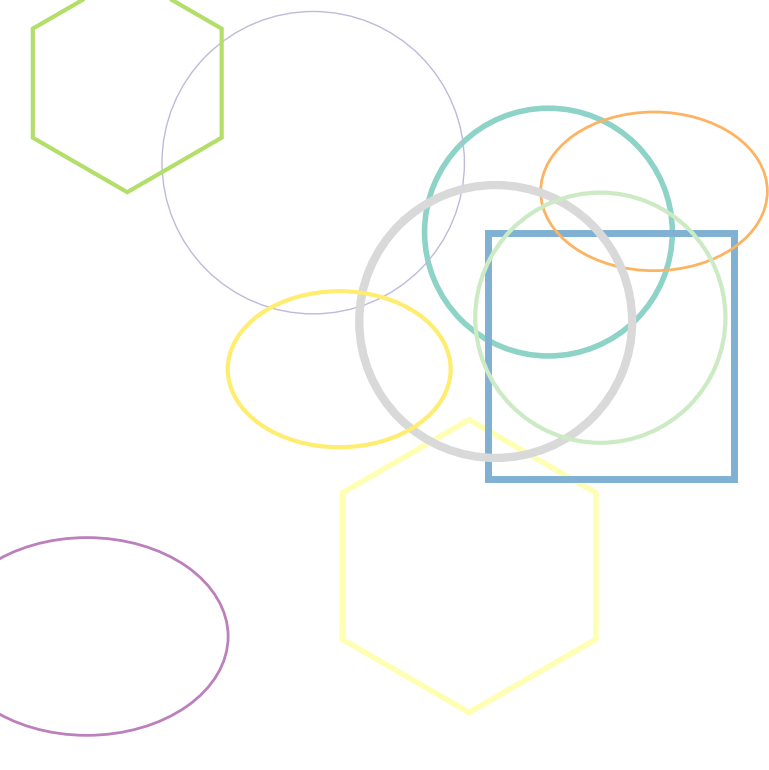[{"shape": "circle", "thickness": 2, "radius": 0.8, "center": [0.712, 0.699]}, {"shape": "hexagon", "thickness": 2, "radius": 0.95, "center": [0.609, 0.265]}, {"shape": "circle", "thickness": 0.5, "radius": 0.98, "center": [0.407, 0.789]}, {"shape": "square", "thickness": 2.5, "radius": 0.8, "center": [0.794, 0.538]}, {"shape": "oval", "thickness": 1, "radius": 0.74, "center": [0.849, 0.752]}, {"shape": "hexagon", "thickness": 1.5, "radius": 0.71, "center": [0.165, 0.892]}, {"shape": "circle", "thickness": 3, "radius": 0.89, "center": [0.644, 0.582]}, {"shape": "oval", "thickness": 1, "radius": 0.92, "center": [0.113, 0.173]}, {"shape": "circle", "thickness": 1.5, "radius": 0.81, "center": [0.78, 0.587]}, {"shape": "oval", "thickness": 1.5, "radius": 0.72, "center": [0.441, 0.521]}]